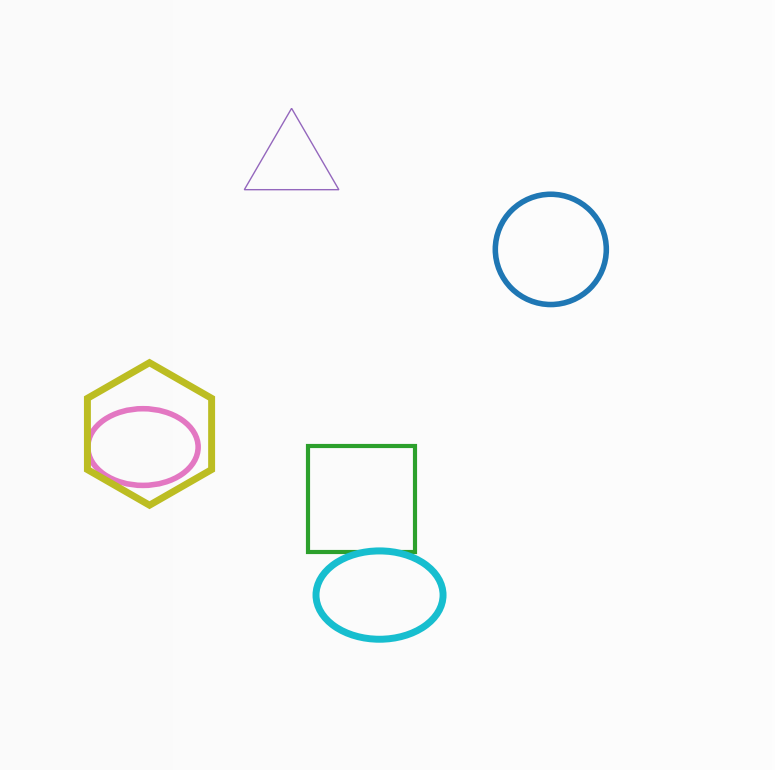[{"shape": "circle", "thickness": 2, "radius": 0.36, "center": [0.711, 0.676]}, {"shape": "square", "thickness": 1.5, "radius": 0.35, "center": [0.466, 0.352]}, {"shape": "triangle", "thickness": 0.5, "radius": 0.35, "center": [0.376, 0.789]}, {"shape": "oval", "thickness": 2, "radius": 0.36, "center": [0.185, 0.419]}, {"shape": "hexagon", "thickness": 2.5, "radius": 0.46, "center": [0.193, 0.436]}, {"shape": "oval", "thickness": 2.5, "radius": 0.41, "center": [0.49, 0.227]}]